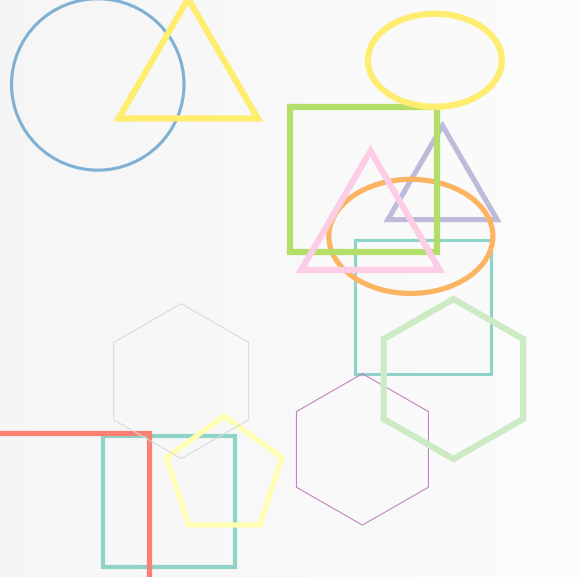[{"shape": "square", "thickness": 2, "radius": 0.57, "center": [0.292, 0.13]}, {"shape": "square", "thickness": 1.5, "radius": 0.58, "center": [0.727, 0.468]}, {"shape": "pentagon", "thickness": 2.5, "radius": 0.52, "center": [0.386, 0.174]}, {"shape": "triangle", "thickness": 2.5, "radius": 0.54, "center": [0.761, 0.673]}, {"shape": "square", "thickness": 2.5, "radius": 0.74, "center": [0.108, 0.101]}, {"shape": "circle", "thickness": 1.5, "radius": 0.74, "center": [0.168, 0.853]}, {"shape": "oval", "thickness": 2.5, "radius": 0.71, "center": [0.707, 0.59]}, {"shape": "square", "thickness": 3, "radius": 0.63, "center": [0.625, 0.688]}, {"shape": "triangle", "thickness": 3, "radius": 0.69, "center": [0.637, 0.6]}, {"shape": "hexagon", "thickness": 0.5, "radius": 0.67, "center": [0.312, 0.339]}, {"shape": "hexagon", "thickness": 0.5, "radius": 0.66, "center": [0.624, 0.221]}, {"shape": "hexagon", "thickness": 3, "radius": 0.69, "center": [0.78, 0.343]}, {"shape": "oval", "thickness": 3, "radius": 0.58, "center": [0.748, 0.895]}, {"shape": "triangle", "thickness": 3, "radius": 0.69, "center": [0.324, 0.863]}]